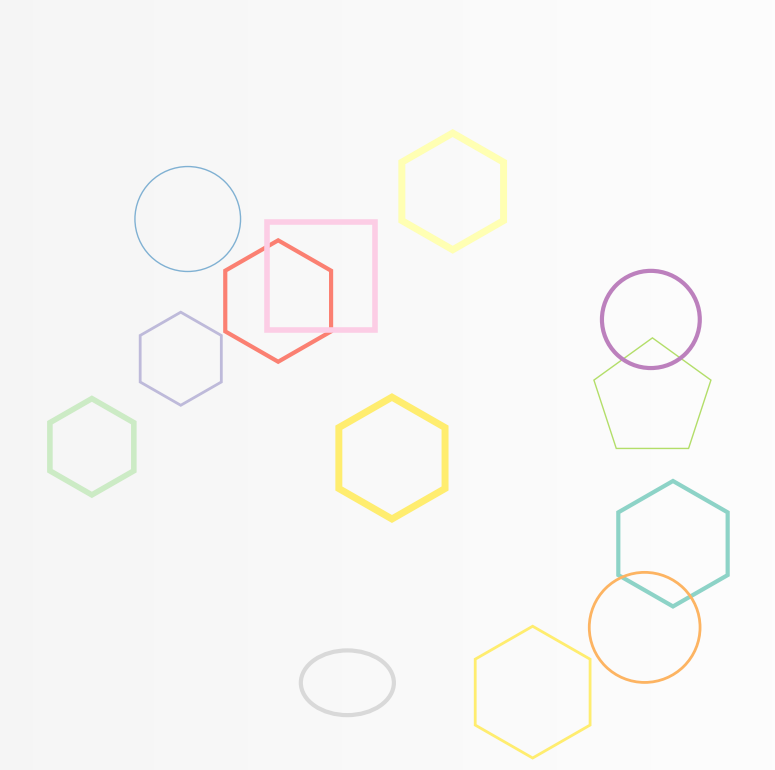[{"shape": "hexagon", "thickness": 1.5, "radius": 0.41, "center": [0.868, 0.294]}, {"shape": "hexagon", "thickness": 2.5, "radius": 0.38, "center": [0.584, 0.751]}, {"shape": "hexagon", "thickness": 1, "radius": 0.3, "center": [0.233, 0.534]}, {"shape": "hexagon", "thickness": 1.5, "radius": 0.39, "center": [0.359, 0.609]}, {"shape": "circle", "thickness": 0.5, "radius": 0.34, "center": [0.242, 0.716]}, {"shape": "circle", "thickness": 1, "radius": 0.36, "center": [0.832, 0.185]}, {"shape": "pentagon", "thickness": 0.5, "radius": 0.4, "center": [0.842, 0.482]}, {"shape": "square", "thickness": 2, "radius": 0.35, "center": [0.414, 0.642]}, {"shape": "oval", "thickness": 1.5, "radius": 0.3, "center": [0.448, 0.113]}, {"shape": "circle", "thickness": 1.5, "radius": 0.32, "center": [0.84, 0.585]}, {"shape": "hexagon", "thickness": 2, "radius": 0.31, "center": [0.119, 0.42]}, {"shape": "hexagon", "thickness": 2.5, "radius": 0.4, "center": [0.506, 0.405]}, {"shape": "hexagon", "thickness": 1, "radius": 0.43, "center": [0.687, 0.101]}]